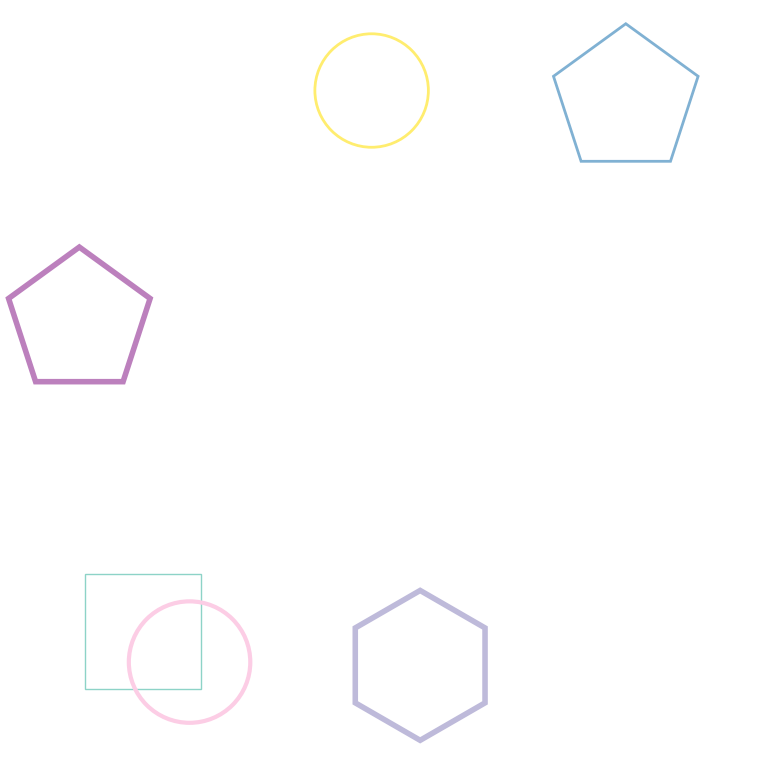[{"shape": "square", "thickness": 0.5, "radius": 0.38, "center": [0.186, 0.18]}, {"shape": "hexagon", "thickness": 2, "radius": 0.49, "center": [0.546, 0.136]}, {"shape": "pentagon", "thickness": 1, "radius": 0.49, "center": [0.813, 0.87]}, {"shape": "circle", "thickness": 1.5, "radius": 0.39, "center": [0.246, 0.14]}, {"shape": "pentagon", "thickness": 2, "radius": 0.48, "center": [0.103, 0.582]}, {"shape": "circle", "thickness": 1, "radius": 0.37, "center": [0.483, 0.882]}]